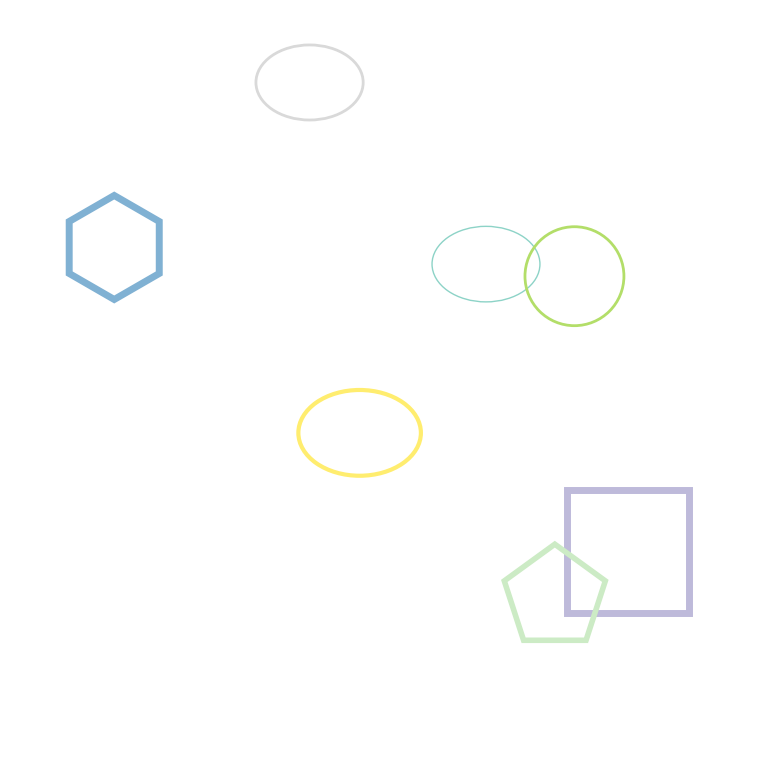[{"shape": "oval", "thickness": 0.5, "radius": 0.35, "center": [0.631, 0.657]}, {"shape": "square", "thickness": 2.5, "radius": 0.4, "center": [0.816, 0.284]}, {"shape": "hexagon", "thickness": 2.5, "radius": 0.34, "center": [0.148, 0.679]}, {"shape": "circle", "thickness": 1, "radius": 0.32, "center": [0.746, 0.641]}, {"shape": "oval", "thickness": 1, "radius": 0.35, "center": [0.402, 0.893]}, {"shape": "pentagon", "thickness": 2, "radius": 0.34, "center": [0.721, 0.224]}, {"shape": "oval", "thickness": 1.5, "radius": 0.4, "center": [0.467, 0.438]}]